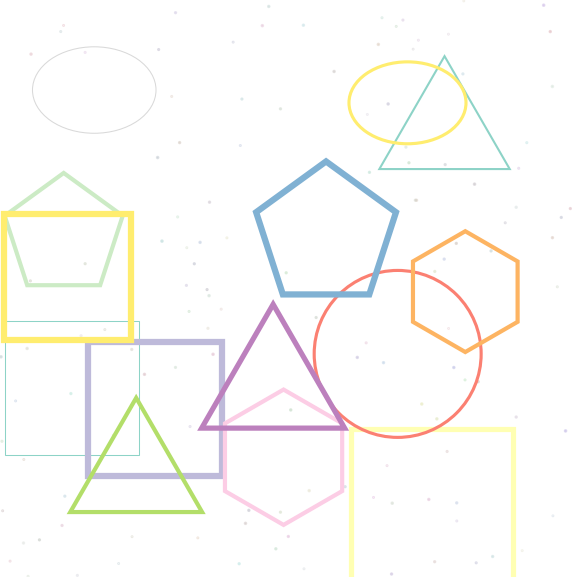[{"shape": "square", "thickness": 0.5, "radius": 0.58, "center": [0.124, 0.327]}, {"shape": "triangle", "thickness": 1, "radius": 0.65, "center": [0.77, 0.772]}, {"shape": "square", "thickness": 2.5, "radius": 0.7, "center": [0.748, 0.116]}, {"shape": "square", "thickness": 3, "radius": 0.58, "center": [0.268, 0.29]}, {"shape": "circle", "thickness": 1.5, "radius": 0.72, "center": [0.689, 0.386]}, {"shape": "pentagon", "thickness": 3, "radius": 0.64, "center": [0.565, 0.592]}, {"shape": "hexagon", "thickness": 2, "radius": 0.52, "center": [0.806, 0.494]}, {"shape": "triangle", "thickness": 2, "radius": 0.66, "center": [0.236, 0.178]}, {"shape": "hexagon", "thickness": 2, "radius": 0.59, "center": [0.491, 0.207]}, {"shape": "oval", "thickness": 0.5, "radius": 0.53, "center": [0.163, 0.843]}, {"shape": "triangle", "thickness": 2.5, "radius": 0.71, "center": [0.473, 0.329]}, {"shape": "pentagon", "thickness": 2, "radius": 0.54, "center": [0.11, 0.592]}, {"shape": "square", "thickness": 3, "radius": 0.55, "center": [0.117, 0.519]}, {"shape": "oval", "thickness": 1.5, "radius": 0.51, "center": [0.706, 0.821]}]